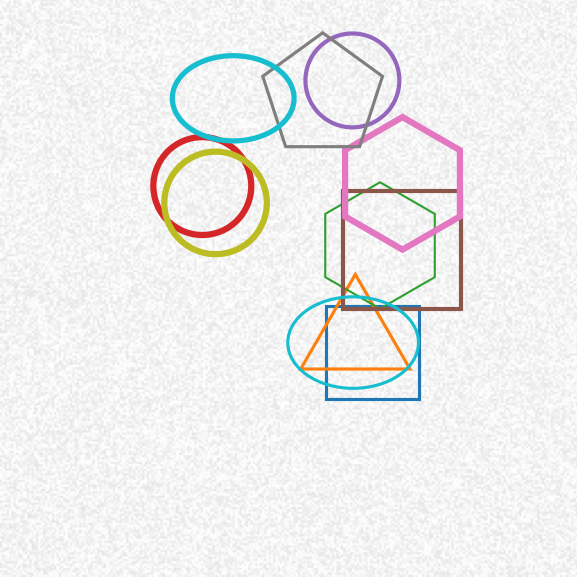[{"shape": "square", "thickness": 1.5, "radius": 0.4, "center": [0.645, 0.388]}, {"shape": "triangle", "thickness": 1.5, "radius": 0.55, "center": [0.615, 0.415]}, {"shape": "hexagon", "thickness": 1, "radius": 0.55, "center": [0.658, 0.574]}, {"shape": "circle", "thickness": 3, "radius": 0.42, "center": [0.35, 0.677]}, {"shape": "circle", "thickness": 2, "radius": 0.41, "center": [0.61, 0.86]}, {"shape": "square", "thickness": 2, "radius": 0.51, "center": [0.696, 0.567]}, {"shape": "hexagon", "thickness": 3, "radius": 0.57, "center": [0.697, 0.682]}, {"shape": "pentagon", "thickness": 1.5, "radius": 0.54, "center": [0.559, 0.833]}, {"shape": "circle", "thickness": 3, "radius": 0.44, "center": [0.373, 0.648]}, {"shape": "oval", "thickness": 1.5, "radius": 0.57, "center": [0.612, 0.406]}, {"shape": "oval", "thickness": 2.5, "radius": 0.53, "center": [0.404, 0.829]}]